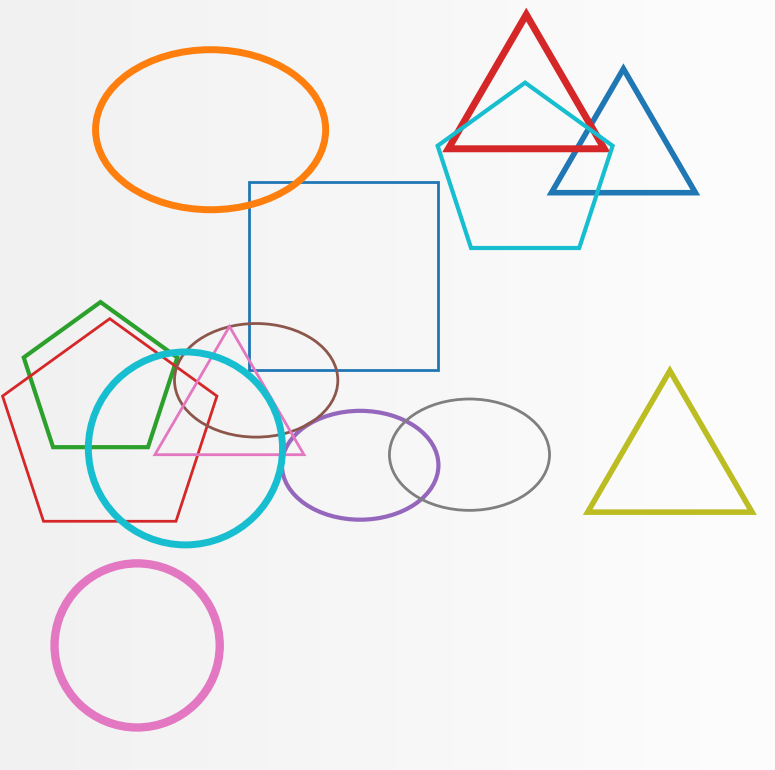[{"shape": "triangle", "thickness": 2, "radius": 0.54, "center": [0.804, 0.803]}, {"shape": "square", "thickness": 1, "radius": 0.61, "center": [0.444, 0.642]}, {"shape": "oval", "thickness": 2.5, "radius": 0.74, "center": [0.272, 0.832]}, {"shape": "pentagon", "thickness": 1.5, "radius": 0.52, "center": [0.13, 0.504]}, {"shape": "triangle", "thickness": 2.5, "radius": 0.58, "center": [0.679, 0.865]}, {"shape": "pentagon", "thickness": 1, "radius": 0.73, "center": [0.142, 0.441]}, {"shape": "oval", "thickness": 1.5, "radius": 0.5, "center": [0.465, 0.396]}, {"shape": "oval", "thickness": 1, "radius": 0.53, "center": [0.331, 0.506]}, {"shape": "circle", "thickness": 3, "radius": 0.53, "center": [0.177, 0.162]}, {"shape": "triangle", "thickness": 1, "radius": 0.56, "center": [0.296, 0.465]}, {"shape": "oval", "thickness": 1, "radius": 0.52, "center": [0.606, 0.409]}, {"shape": "triangle", "thickness": 2, "radius": 0.61, "center": [0.864, 0.396]}, {"shape": "circle", "thickness": 2.5, "radius": 0.63, "center": [0.239, 0.418]}, {"shape": "pentagon", "thickness": 1.5, "radius": 0.59, "center": [0.678, 0.774]}]